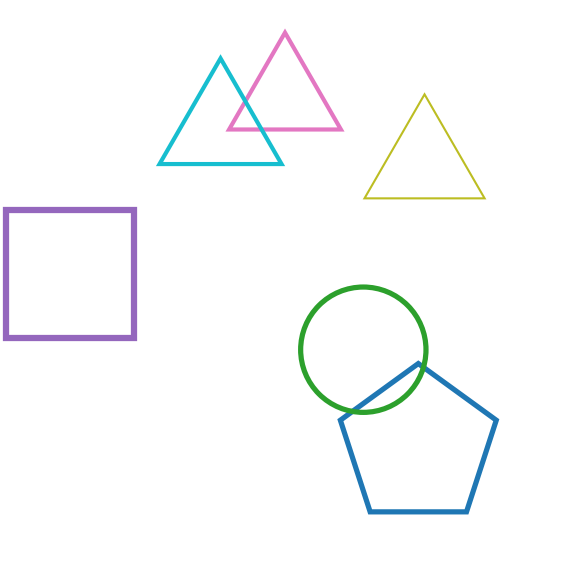[{"shape": "pentagon", "thickness": 2.5, "radius": 0.71, "center": [0.724, 0.228]}, {"shape": "circle", "thickness": 2.5, "radius": 0.54, "center": [0.629, 0.394]}, {"shape": "square", "thickness": 3, "radius": 0.55, "center": [0.121, 0.525]}, {"shape": "triangle", "thickness": 2, "radius": 0.56, "center": [0.494, 0.831]}, {"shape": "triangle", "thickness": 1, "radius": 0.6, "center": [0.735, 0.716]}, {"shape": "triangle", "thickness": 2, "radius": 0.61, "center": [0.382, 0.776]}]